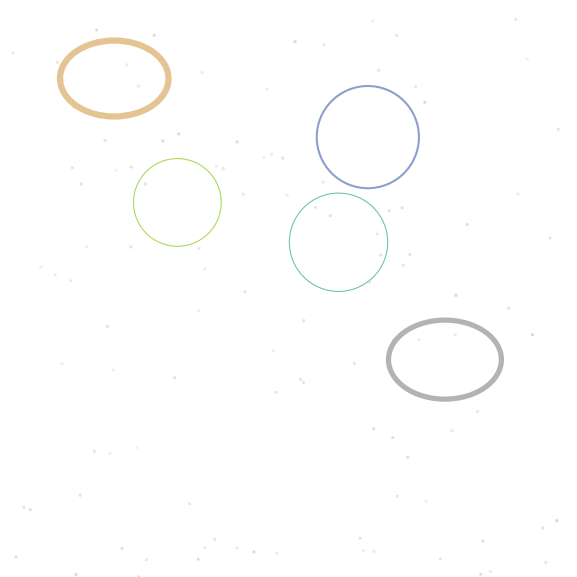[{"shape": "circle", "thickness": 0.5, "radius": 0.43, "center": [0.586, 0.58]}, {"shape": "circle", "thickness": 1, "radius": 0.44, "center": [0.637, 0.762]}, {"shape": "circle", "thickness": 0.5, "radius": 0.38, "center": [0.307, 0.649]}, {"shape": "oval", "thickness": 3, "radius": 0.47, "center": [0.198, 0.863]}, {"shape": "oval", "thickness": 2.5, "radius": 0.49, "center": [0.77, 0.376]}]